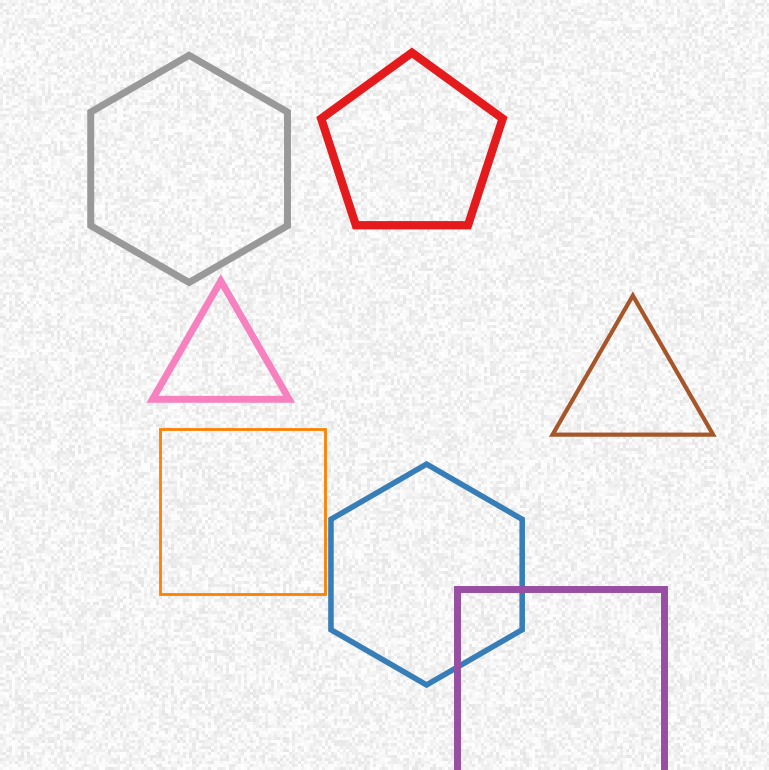[{"shape": "pentagon", "thickness": 3, "radius": 0.62, "center": [0.535, 0.808]}, {"shape": "hexagon", "thickness": 2, "radius": 0.72, "center": [0.554, 0.254]}, {"shape": "square", "thickness": 2.5, "radius": 0.67, "center": [0.728, 0.101]}, {"shape": "square", "thickness": 1, "radius": 0.54, "center": [0.315, 0.335]}, {"shape": "triangle", "thickness": 1.5, "radius": 0.6, "center": [0.822, 0.496]}, {"shape": "triangle", "thickness": 2.5, "radius": 0.51, "center": [0.287, 0.533]}, {"shape": "hexagon", "thickness": 2.5, "radius": 0.74, "center": [0.246, 0.781]}]